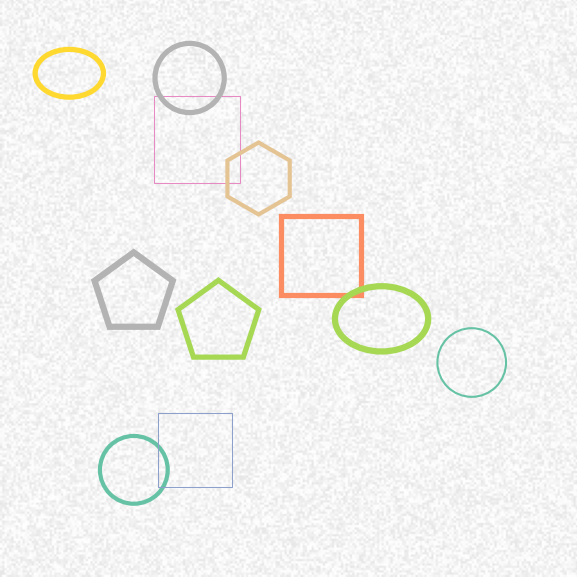[{"shape": "circle", "thickness": 1, "radius": 0.3, "center": [0.817, 0.371]}, {"shape": "circle", "thickness": 2, "radius": 0.29, "center": [0.232, 0.186]}, {"shape": "square", "thickness": 2.5, "radius": 0.35, "center": [0.556, 0.557]}, {"shape": "square", "thickness": 0.5, "radius": 0.32, "center": [0.338, 0.221]}, {"shape": "square", "thickness": 0.5, "radius": 0.38, "center": [0.341, 0.758]}, {"shape": "oval", "thickness": 3, "radius": 0.4, "center": [0.661, 0.447]}, {"shape": "pentagon", "thickness": 2.5, "radius": 0.37, "center": [0.378, 0.44]}, {"shape": "oval", "thickness": 2.5, "radius": 0.3, "center": [0.12, 0.872]}, {"shape": "hexagon", "thickness": 2, "radius": 0.31, "center": [0.448, 0.69]}, {"shape": "pentagon", "thickness": 3, "radius": 0.36, "center": [0.231, 0.491]}, {"shape": "circle", "thickness": 2.5, "radius": 0.3, "center": [0.328, 0.864]}]